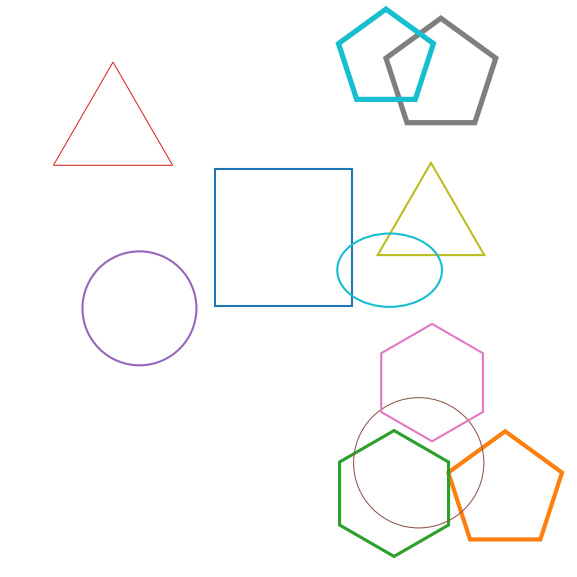[{"shape": "square", "thickness": 1, "radius": 0.6, "center": [0.491, 0.588]}, {"shape": "pentagon", "thickness": 2, "radius": 0.52, "center": [0.875, 0.149]}, {"shape": "hexagon", "thickness": 1.5, "radius": 0.54, "center": [0.682, 0.145]}, {"shape": "triangle", "thickness": 0.5, "radius": 0.6, "center": [0.196, 0.772]}, {"shape": "circle", "thickness": 1, "radius": 0.49, "center": [0.241, 0.465]}, {"shape": "circle", "thickness": 0.5, "radius": 0.56, "center": [0.725, 0.198]}, {"shape": "hexagon", "thickness": 1, "radius": 0.51, "center": [0.748, 0.337]}, {"shape": "pentagon", "thickness": 2.5, "radius": 0.5, "center": [0.763, 0.868]}, {"shape": "triangle", "thickness": 1, "radius": 0.53, "center": [0.746, 0.611]}, {"shape": "pentagon", "thickness": 2.5, "radius": 0.43, "center": [0.668, 0.897]}, {"shape": "oval", "thickness": 1, "radius": 0.45, "center": [0.675, 0.531]}]